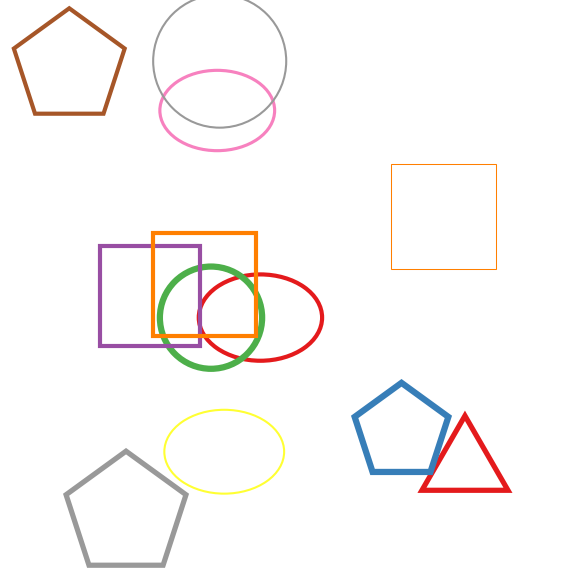[{"shape": "oval", "thickness": 2, "radius": 0.53, "center": [0.451, 0.449]}, {"shape": "triangle", "thickness": 2.5, "radius": 0.43, "center": [0.805, 0.193]}, {"shape": "pentagon", "thickness": 3, "radius": 0.43, "center": [0.695, 0.251]}, {"shape": "circle", "thickness": 3, "radius": 0.44, "center": [0.365, 0.449]}, {"shape": "square", "thickness": 2, "radius": 0.43, "center": [0.26, 0.486]}, {"shape": "square", "thickness": 0.5, "radius": 0.45, "center": [0.768, 0.625]}, {"shape": "square", "thickness": 2, "radius": 0.45, "center": [0.355, 0.507]}, {"shape": "oval", "thickness": 1, "radius": 0.52, "center": [0.388, 0.217]}, {"shape": "pentagon", "thickness": 2, "radius": 0.5, "center": [0.12, 0.884]}, {"shape": "oval", "thickness": 1.5, "radius": 0.5, "center": [0.376, 0.808]}, {"shape": "pentagon", "thickness": 2.5, "radius": 0.55, "center": [0.218, 0.109]}, {"shape": "circle", "thickness": 1, "radius": 0.58, "center": [0.38, 0.893]}]